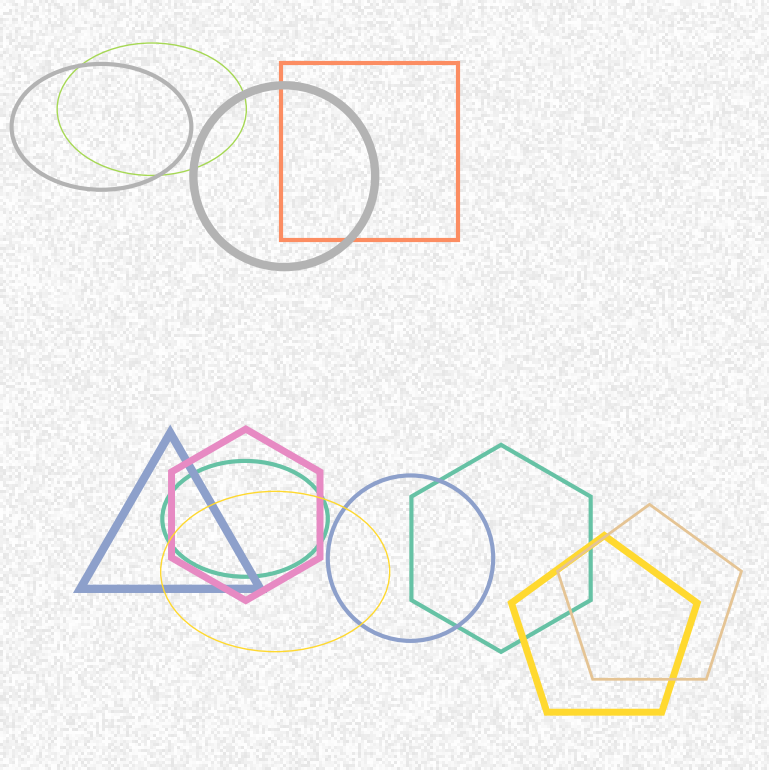[{"shape": "oval", "thickness": 1.5, "radius": 0.54, "center": [0.318, 0.326]}, {"shape": "hexagon", "thickness": 1.5, "radius": 0.67, "center": [0.651, 0.288]}, {"shape": "square", "thickness": 1.5, "radius": 0.57, "center": [0.479, 0.804]}, {"shape": "triangle", "thickness": 3, "radius": 0.67, "center": [0.221, 0.303]}, {"shape": "circle", "thickness": 1.5, "radius": 0.54, "center": [0.533, 0.275]}, {"shape": "hexagon", "thickness": 2.5, "radius": 0.56, "center": [0.319, 0.331]}, {"shape": "oval", "thickness": 0.5, "radius": 0.61, "center": [0.197, 0.858]}, {"shape": "oval", "thickness": 0.5, "radius": 0.74, "center": [0.357, 0.258]}, {"shape": "pentagon", "thickness": 2.5, "radius": 0.63, "center": [0.785, 0.178]}, {"shape": "pentagon", "thickness": 1, "radius": 0.63, "center": [0.844, 0.219]}, {"shape": "oval", "thickness": 1.5, "radius": 0.58, "center": [0.132, 0.835]}, {"shape": "circle", "thickness": 3, "radius": 0.59, "center": [0.369, 0.771]}]